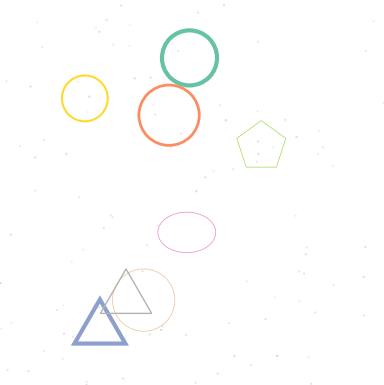[{"shape": "circle", "thickness": 3, "radius": 0.36, "center": [0.492, 0.85]}, {"shape": "circle", "thickness": 2, "radius": 0.39, "center": [0.439, 0.701]}, {"shape": "triangle", "thickness": 3, "radius": 0.38, "center": [0.26, 0.146]}, {"shape": "oval", "thickness": 0.5, "radius": 0.38, "center": [0.485, 0.396]}, {"shape": "pentagon", "thickness": 0.5, "radius": 0.33, "center": [0.679, 0.62]}, {"shape": "circle", "thickness": 1.5, "radius": 0.3, "center": [0.22, 0.744]}, {"shape": "circle", "thickness": 0.5, "radius": 0.4, "center": [0.373, 0.221]}, {"shape": "triangle", "thickness": 1, "radius": 0.38, "center": [0.327, 0.224]}]